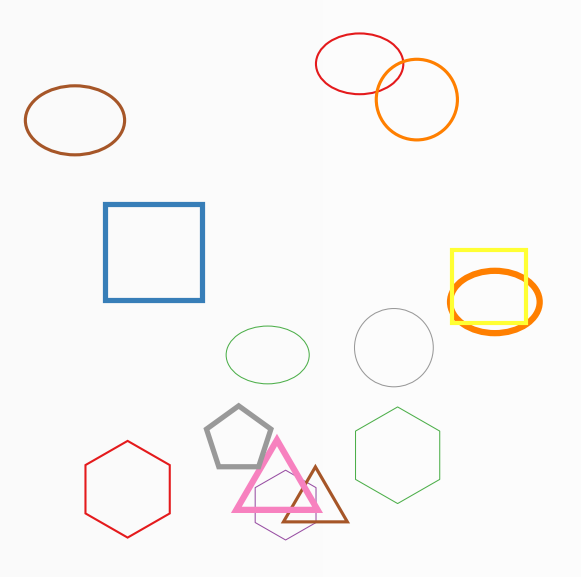[{"shape": "hexagon", "thickness": 1, "radius": 0.42, "center": [0.22, 0.152]}, {"shape": "oval", "thickness": 1, "radius": 0.38, "center": [0.619, 0.889]}, {"shape": "square", "thickness": 2.5, "radius": 0.42, "center": [0.264, 0.563]}, {"shape": "hexagon", "thickness": 0.5, "radius": 0.42, "center": [0.684, 0.211]}, {"shape": "oval", "thickness": 0.5, "radius": 0.36, "center": [0.461, 0.385]}, {"shape": "hexagon", "thickness": 0.5, "radius": 0.3, "center": [0.491, 0.125]}, {"shape": "circle", "thickness": 1.5, "radius": 0.35, "center": [0.717, 0.827]}, {"shape": "oval", "thickness": 3, "radius": 0.39, "center": [0.851, 0.476]}, {"shape": "square", "thickness": 2, "radius": 0.32, "center": [0.842, 0.503]}, {"shape": "oval", "thickness": 1.5, "radius": 0.43, "center": [0.129, 0.791]}, {"shape": "triangle", "thickness": 1.5, "radius": 0.32, "center": [0.543, 0.127]}, {"shape": "triangle", "thickness": 3, "radius": 0.4, "center": [0.476, 0.157]}, {"shape": "pentagon", "thickness": 2.5, "radius": 0.29, "center": [0.411, 0.238]}, {"shape": "circle", "thickness": 0.5, "radius": 0.34, "center": [0.678, 0.397]}]